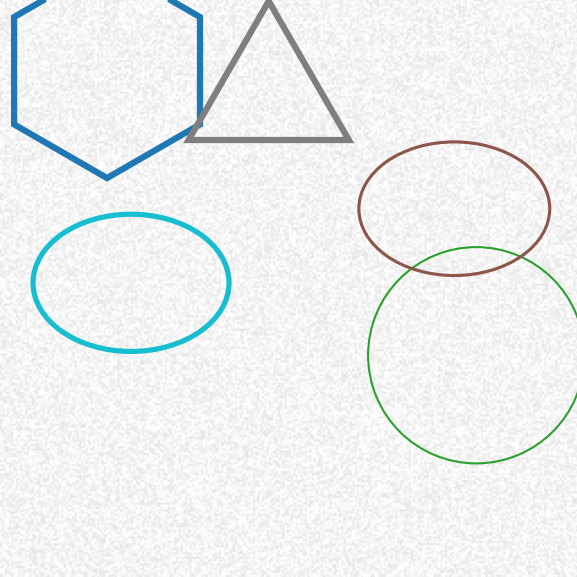[{"shape": "hexagon", "thickness": 3, "radius": 0.93, "center": [0.185, 0.877]}, {"shape": "circle", "thickness": 1, "radius": 0.94, "center": [0.825, 0.384]}, {"shape": "oval", "thickness": 1.5, "radius": 0.83, "center": [0.787, 0.638]}, {"shape": "triangle", "thickness": 3, "radius": 0.8, "center": [0.465, 0.837]}, {"shape": "oval", "thickness": 2.5, "radius": 0.85, "center": [0.227, 0.509]}]